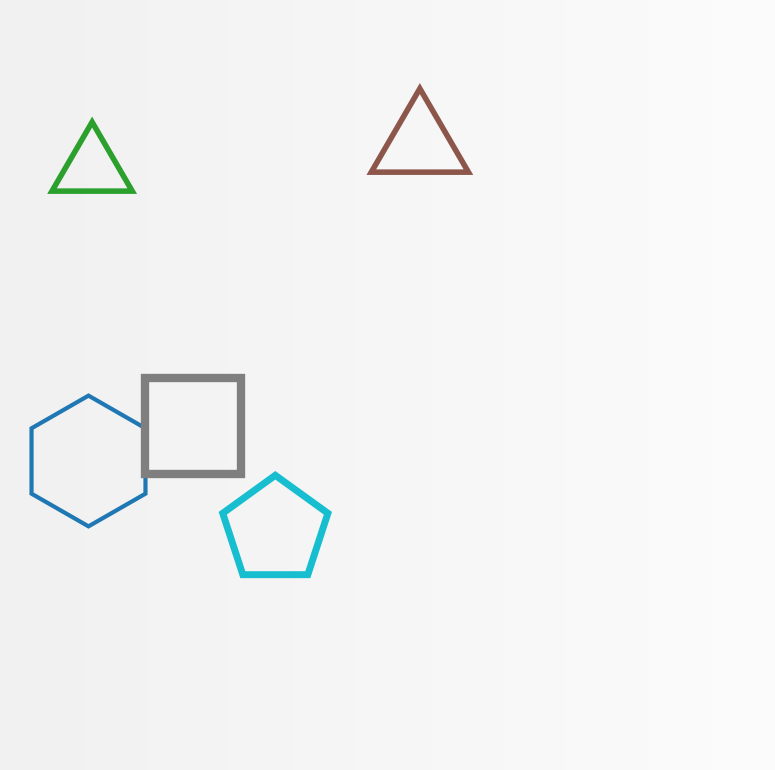[{"shape": "hexagon", "thickness": 1.5, "radius": 0.42, "center": [0.114, 0.401]}, {"shape": "triangle", "thickness": 2, "radius": 0.3, "center": [0.119, 0.782]}, {"shape": "triangle", "thickness": 2, "radius": 0.36, "center": [0.542, 0.813]}, {"shape": "square", "thickness": 3, "radius": 0.31, "center": [0.249, 0.447]}, {"shape": "pentagon", "thickness": 2.5, "radius": 0.36, "center": [0.355, 0.311]}]